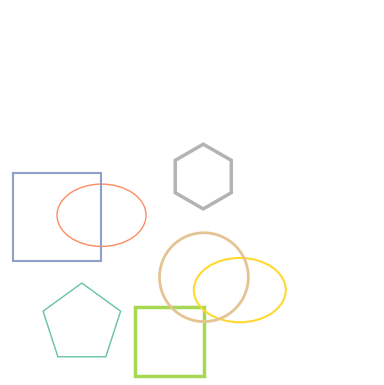[{"shape": "pentagon", "thickness": 1, "radius": 0.53, "center": [0.213, 0.159]}, {"shape": "oval", "thickness": 1, "radius": 0.58, "center": [0.264, 0.441]}, {"shape": "square", "thickness": 1.5, "radius": 0.58, "center": [0.148, 0.436]}, {"shape": "square", "thickness": 2.5, "radius": 0.45, "center": [0.441, 0.113]}, {"shape": "oval", "thickness": 1.5, "radius": 0.6, "center": [0.623, 0.247]}, {"shape": "circle", "thickness": 2, "radius": 0.58, "center": [0.53, 0.28]}, {"shape": "hexagon", "thickness": 2.5, "radius": 0.42, "center": [0.528, 0.541]}]